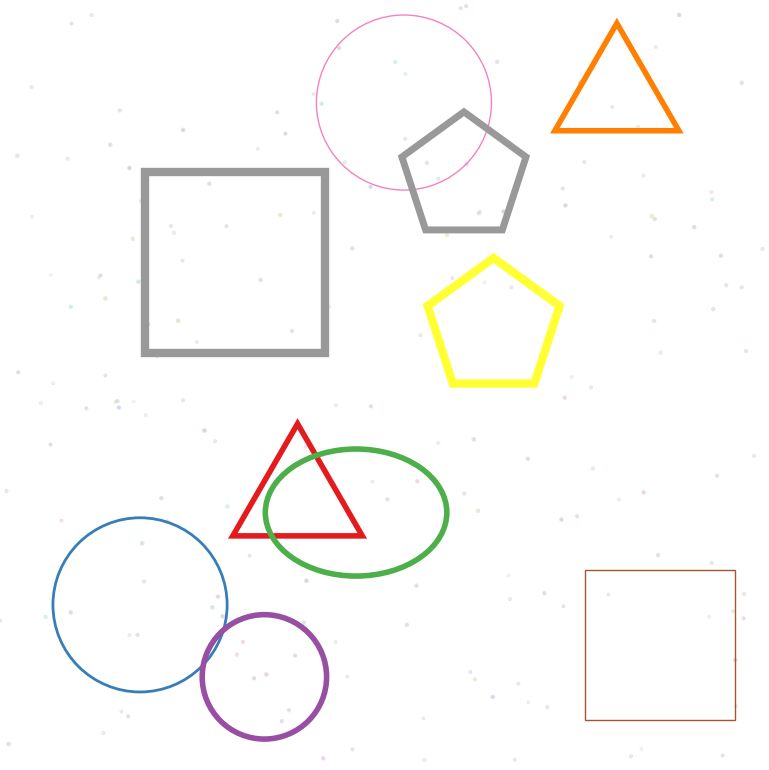[{"shape": "triangle", "thickness": 2, "radius": 0.49, "center": [0.386, 0.353]}, {"shape": "circle", "thickness": 1, "radius": 0.57, "center": [0.182, 0.214]}, {"shape": "oval", "thickness": 2, "radius": 0.59, "center": [0.462, 0.334]}, {"shape": "circle", "thickness": 2, "radius": 0.4, "center": [0.343, 0.121]}, {"shape": "triangle", "thickness": 2, "radius": 0.47, "center": [0.801, 0.877]}, {"shape": "pentagon", "thickness": 3, "radius": 0.45, "center": [0.641, 0.575]}, {"shape": "square", "thickness": 0.5, "radius": 0.48, "center": [0.857, 0.162]}, {"shape": "circle", "thickness": 0.5, "radius": 0.57, "center": [0.525, 0.867]}, {"shape": "square", "thickness": 3, "radius": 0.59, "center": [0.305, 0.659]}, {"shape": "pentagon", "thickness": 2.5, "radius": 0.42, "center": [0.603, 0.77]}]